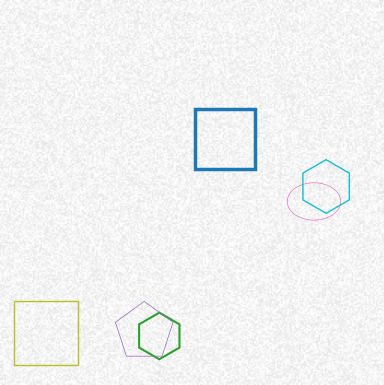[{"shape": "square", "thickness": 2.5, "radius": 0.39, "center": [0.583, 0.64]}, {"shape": "hexagon", "thickness": 1.5, "radius": 0.3, "center": [0.414, 0.127]}, {"shape": "pentagon", "thickness": 0.5, "radius": 0.39, "center": [0.375, 0.139]}, {"shape": "oval", "thickness": 0.5, "radius": 0.35, "center": [0.816, 0.477]}, {"shape": "square", "thickness": 1, "radius": 0.42, "center": [0.119, 0.135]}, {"shape": "hexagon", "thickness": 1, "radius": 0.35, "center": [0.847, 0.516]}]